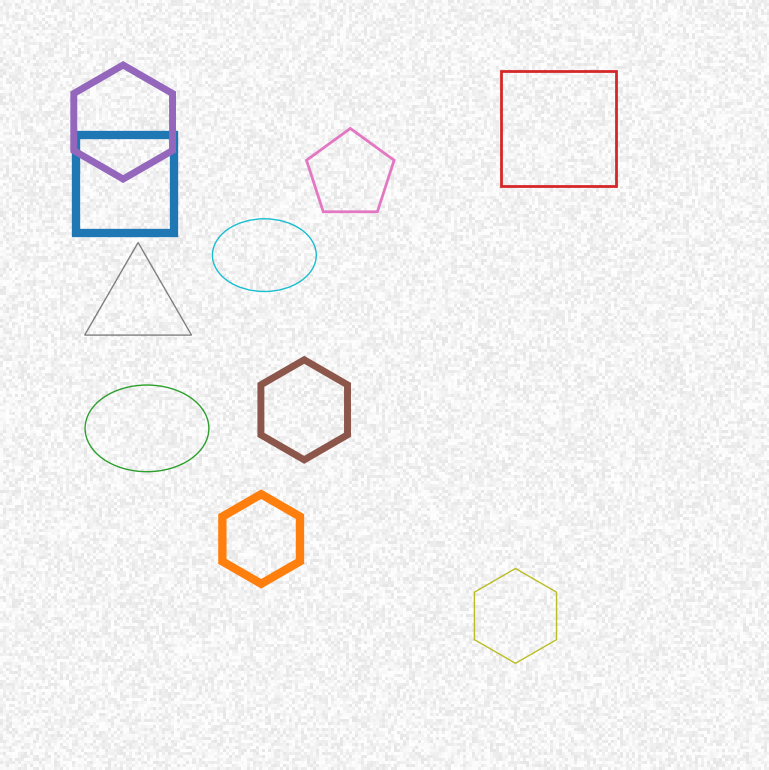[{"shape": "square", "thickness": 3, "radius": 0.32, "center": [0.162, 0.761]}, {"shape": "hexagon", "thickness": 3, "radius": 0.29, "center": [0.339, 0.3]}, {"shape": "oval", "thickness": 0.5, "radius": 0.4, "center": [0.191, 0.444]}, {"shape": "square", "thickness": 1, "radius": 0.37, "center": [0.726, 0.833]}, {"shape": "hexagon", "thickness": 2.5, "radius": 0.37, "center": [0.16, 0.842]}, {"shape": "hexagon", "thickness": 2.5, "radius": 0.32, "center": [0.395, 0.468]}, {"shape": "pentagon", "thickness": 1, "radius": 0.3, "center": [0.455, 0.773]}, {"shape": "triangle", "thickness": 0.5, "radius": 0.4, "center": [0.179, 0.605]}, {"shape": "hexagon", "thickness": 0.5, "radius": 0.31, "center": [0.669, 0.2]}, {"shape": "oval", "thickness": 0.5, "radius": 0.34, "center": [0.343, 0.669]}]